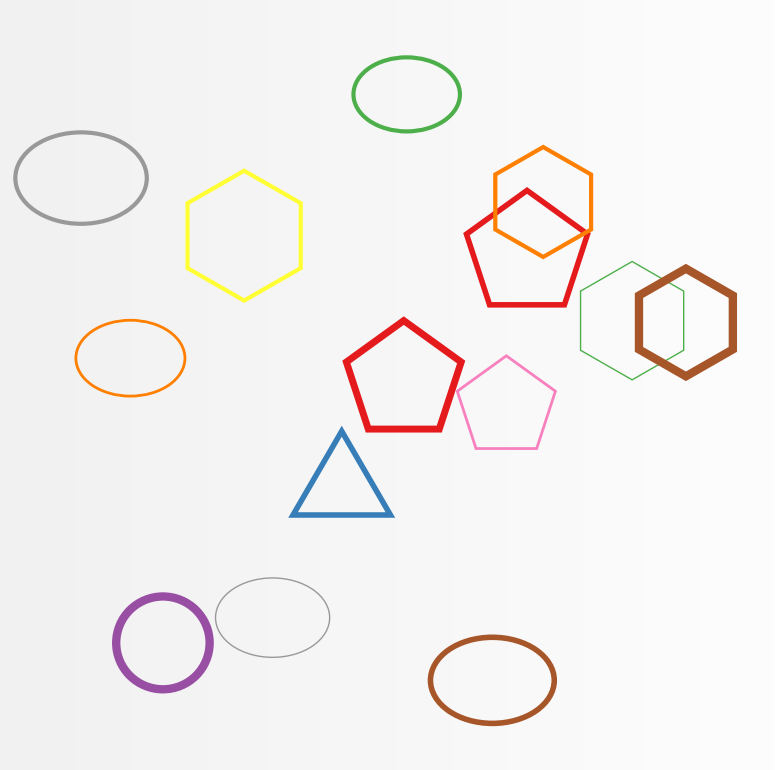[{"shape": "pentagon", "thickness": 2, "radius": 0.41, "center": [0.68, 0.671]}, {"shape": "pentagon", "thickness": 2.5, "radius": 0.39, "center": [0.521, 0.506]}, {"shape": "triangle", "thickness": 2, "radius": 0.36, "center": [0.441, 0.367]}, {"shape": "hexagon", "thickness": 0.5, "radius": 0.38, "center": [0.816, 0.584]}, {"shape": "oval", "thickness": 1.5, "radius": 0.34, "center": [0.525, 0.877]}, {"shape": "circle", "thickness": 3, "radius": 0.3, "center": [0.21, 0.165]}, {"shape": "hexagon", "thickness": 1.5, "radius": 0.36, "center": [0.701, 0.738]}, {"shape": "oval", "thickness": 1, "radius": 0.35, "center": [0.168, 0.535]}, {"shape": "hexagon", "thickness": 1.5, "radius": 0.42, "center": [0.315, 0.694]}, {"shape": "oval", "thickness": 2, "radius": 0.4, "center": [0.635, 0.116]}, {"shape": "hexagon", "thickness": 3, "radius": 0.35, "center": [0.885, 0.581]}, {"shape": "pentagon", "thickness": 1, "radius": 0.33, "center": [0.653, 0.471]}, {"shape": "oval", "thickness": 1.5, "radius": 0.42, "center": [0.105, 0.769]}, {"shape": "oval", "thickness": 0.5, "radius": 0.37, "center": [0.352, 0.198]}]